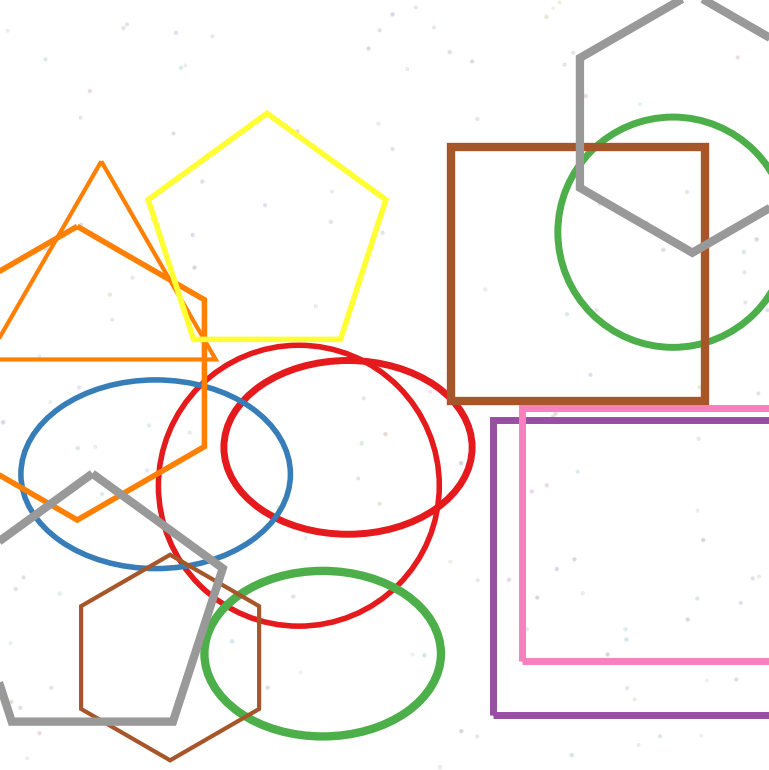[{"shape": "oval", "thickness": 2.5, "radius": 0.81, "center": [0.452, 0.419]}, {"shape": "circle", "thickness": 2, "radius": 0.91, "center": [0.388, 0.369]}, {"shape": "oval", "thickness": 2, "radius": 0.88, "center": [0.202, 0.384]}, {"shape": "oval", "thickness": 3, "radius": 0.77, "center": [0.419, 0.151]}, {"shape": "circle", "thickness": 2.5, "radius": 0.75, "center": [0.874, 0.698]}, {"shape": "square", "thickness": 2.5, "radius": 0.96, "center": [0.832, 0.263]}, {"shape": "hexagon", "thickness": 2, "radius": 0.95, "center": [0.1, 0.515]}, {"shape": "triangle", "thickness": 1.5, "radius": 0.86, "center": [0.132, 0.619]}, {"shape": "pentagon", "thickness": 2, "radius": 0.81, "center": [0.347, 0.691]}, {"shape": "square", "thickness": 3, "radius": 0.82, "center": [0.75, 0.644]}, {"shape": "hexagon", "thickness": 1.5, "radius": 0.67, "center": [0.221, 0.146]}, {"shape": "square", "thickness": 2.5, "radius": 0.82, "center": [0.842, 0.306]}, {"shape": "hexagon", "thickness": 3, "radius": 0.84, "center": [0.899, 0.84]}, {"shape": "pentagon", "thickness": 3, "radius": 0.89, "center": [0.12, 0.207]}]